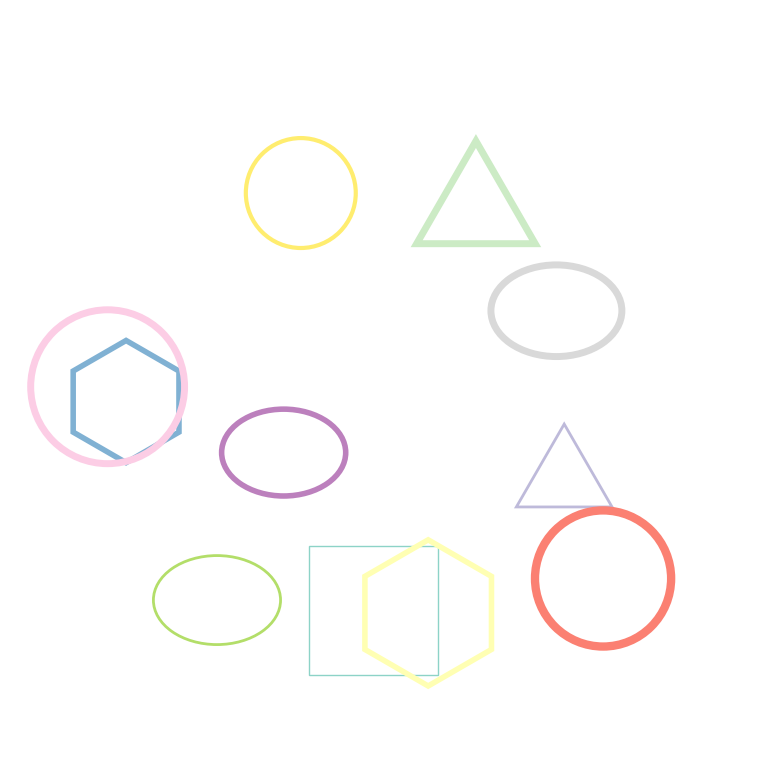[{"shape": "square", "thickness": 0.5, "radius": 0.42, "center": [0.485, 0.207]}, {"shape": "hexagon", "thickness": 2, "radius": 0.47, "center": [0.556, 0.204]}, {"shape": "triangle", "thickness": 1, "radius": 0.36, "center": [0.733, 0.377]}, {"shape": "circle", "thickness": 3, "radius": 0.44, "center": [0.783, 0.249]}, {"shape": "hexagon", "thickness": 2, "radius": 0.4, "center": [0.164, 0.478]}, {"shape": "oval", "thickness": 1, "radius": 0.41, "center": [0.282, 0.221]}, {"shape": "circle", "thickness": 2.5, "radius": 0.5, "center": [0.14, 0.498]}, {"shape": "oval", "thickness": 2.5, "radius": 0.43, "center": [0.723, 0.596]}, {"shape": "oval", "thickness": 2, "radius": 0.4, "center": [0.368, 0.412]}, {"shape": "triangle", "thickness": 2.5, "radius": 0.44, "center": [0.618, 0.728]}, {"shape": "circle", "thickness": 1.5, "radius": 0.36, "center": [0.391, 0.749]}]